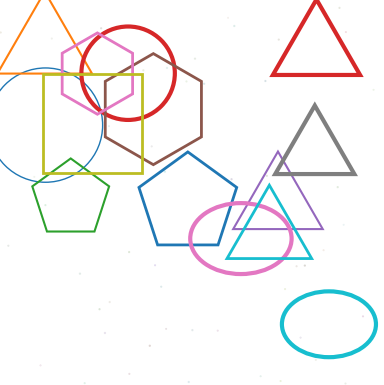[{"shape": "circle", "thickness": 1, "radius": 0.74, "center": [0.118, 0.675]}, {"shape": "pentagon", "thickness": 2, "radius": 0.67, "center": [0.488, 0.472]}, {"shape": "triangle", "thickness": 1.5, "radius": 0.71, "center": [0.116, 0.88]}, {"shape": "pentagon", "thickness": 1.5, "radius": 0.52, "center": [0.184, 0.484]}, {"shape": "circle", "thickness": 3, "radius": 0.61, "center": [0.333, 0.81]}, {"shape": "triangle", "thickness": 3, "radius": 0.65, "center": [0.822, 0.871]}, {"shape": "triangle", "thickness": 1.5, "radius": 0.67, "center": [0.722, 0.472]}, {"shape": "hexagon", "thickness": 2, "radius": 0.72, "center": [0.398, 0.717]}, {"shape": "oval", "thickness": 3, "radius": 0.66, "center": [0.626, 0.38]}, {"shape": "hexagon", "thickness": 2, "radius": 0.53, "center": [0.253, 0.809]}, {"shape": "triangle", "thickness": 3, "radius": 0.59, "center": [0.818, 0.607]}, {"shape": "square", "thickness": 2, "radius": 0.64, "center": [0.24, 0.68]}, {"shape": "triangle", "thickness": 2, "radius": 0.64, "center": [0.7, 0.392]}, {"shape": "oval", "thickness": 3, "radius": 0.61, "center": [0.854, 0.158]}]